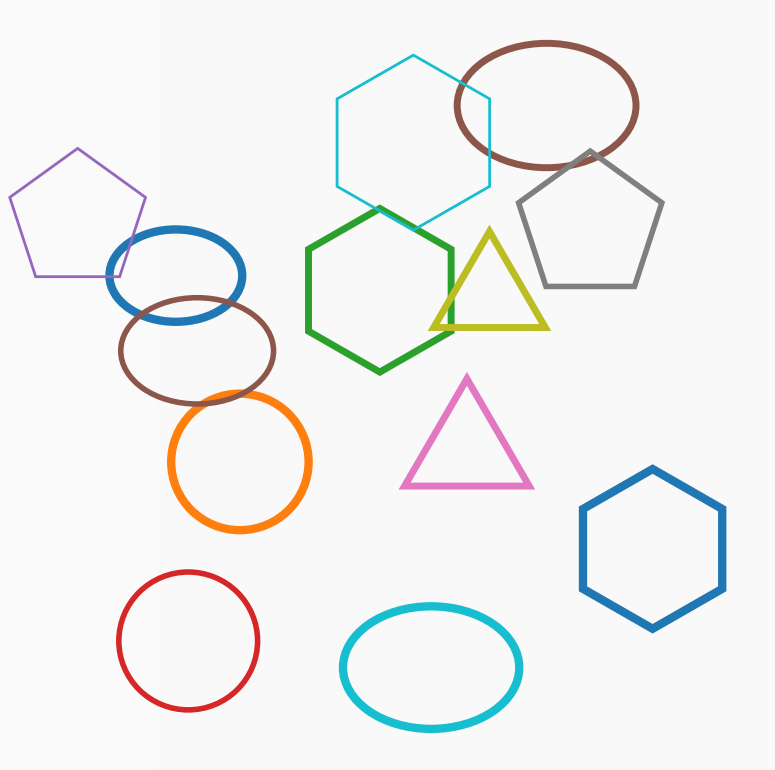[{"shape": "oval", "thickness": 3, "radius": 0.43, "center": [0.227, 0.642]}, {"shape": "hexagon", "thickness": 3, "radius": 0.52, "center": [0.842, 0.287]}, {"shape": "circle", "thickness": 3, "radius": 0.44, "center": [0.31, 0.4]}, {"shape": "hexagon", "thickness": 2.5, "radius": 0.53, "center": [0.49, 0.623]}, {"shape": "circle", "thickness": 2, "radius": 0.45, "center": [0.243, 0.168]}, {"shape": "pentagon", "thickness": 1, "radius": 0.46, "center": [0.1, 0.715]}, {"shape": "oval", "thickness": 2, "radius": 0.49, "center": [0.254, 0.544]}, {"shape": "oval", "thickness": 2.5, "radius": 0.58, "center": [0.705, 0.863]}, {"shape": "triangle", "thickness": 2.5, "radius": 0.46, "center": [0.602, 0.415]}, {"shape": "pentagon", "thickness": 2, "radius": 0.49, "center": [0.762, 0.707]}, {"shape": "triangle", "thickness": 2.5, "radius": 0.42, "center": [0.632, 0.616]}, {"shape": "hexagon", "thickness": 1, "radius": 0.57, "center": [0.533, 0.815]}, {"shape": "oval", "thickness": 3, "radius": 0.57, "center": [0.556, 0.133]}]